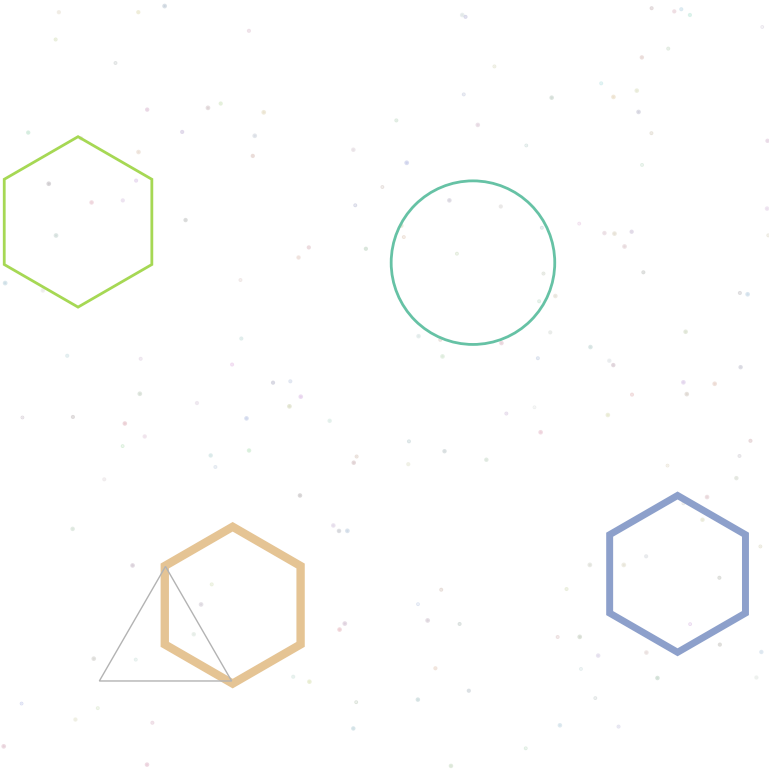[{"shape": "circle", "thickness": 1, "radius": 0.53, "center": [0.614, 0.659]}, {"shape": "hexagon", "thickness": 2.5, "radius": 0.51, "center": [0.88, 0.255]}, {"shape": "hexagon", "thickness": 1, "radius": 0.55, "center": [0.101, 0.712]}, {"shape": "hexagon", "thickness": 3, "radius": 0.51, "center": [0.302, 0.214]}, {"shape": "triangle", "thickness": 0.5, "radius": 0.5, "center": [0.215, 0.165]}]